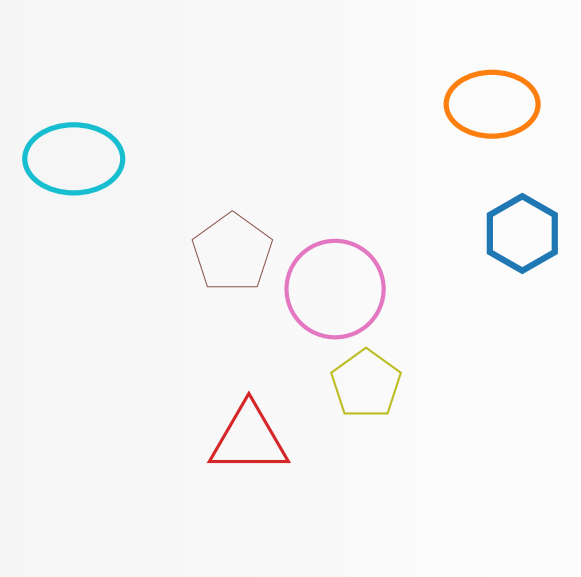[{"shape": "hexagon", "thickness": 3, "radius": 0.32, "center": [0.899, 0.595]}, {"shape": "oval", "thickness": 2.5, "radius": 0.4, "center": [0.847, 0.819]}, {"shape": "triangle", "thickness": 1.5, "radius": 0.39, "center": [0.428, 0.239]}, {"shape": "pentagon", "thickness": 0.5, "radius": 0.36, "center": [0.4, 0.562]}, {"shape": "circle", "thickness": 2, "radius": 0.42, "center": [0.577, 0.499]}, {"shape": "pentagon", "thickness": 1, "radius": 0.32, "center": [0.63, 0.334]}, {"shape": "oval", "thickness": 2.5, "radius": 0.42, "center": [0.127, 0.724]}]